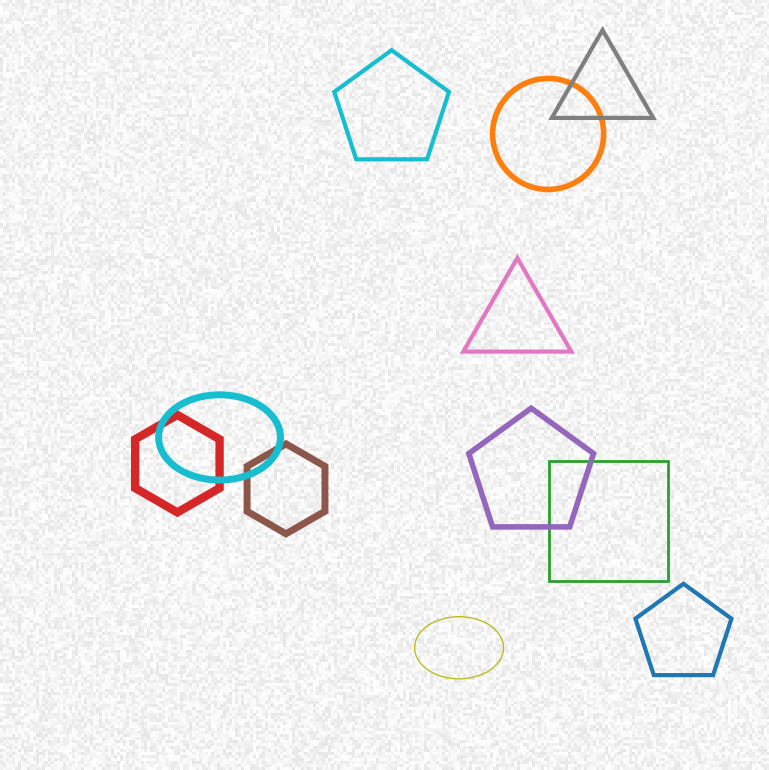[{"shape": "pentagon", "thickness": 1.5, "radius": 0.33, "center": [0.888, 0.176]}, {"shape": "circle", "thickness": 2, "radius": 0.36, "center": [0.712, 0.826]}, {"shape": "square", "thickness": 1, "radius": 0.39, "center": [0.79, 0.323]}, {"shape": "hexagon", "thickness": 3, "radius": 0.32, "center": [0.23, 0.398]}, {"shape": "pentagon", "thickness": 2, "radius": 0.43, "center": [0.69, 0.385]}, {"shape": "hexagon", "thickness": 2.5, "radius": 0.29, "center": [0.371, 0.365]}, {"shape": "triangle", "thickness": 1.5, "radius": 0.41, "center": [0.672, 0.584]}, {"shape": "triangle", "thickness": 1.5, "radius": 0.38, "center": [0.783, 0.885]}, {"shape": "oval", "thickness": 0.5, "radius": 0.29, "center": [0.596, 0.159]}, {"shape": "pentagon", "thickness": 1.5, "radius": 0.39, "center": [0.509, 0.856]}, {"shape": "oval", "thickness": 2.5, "radius": 0.4, "center": [0.285, 0.432]}]